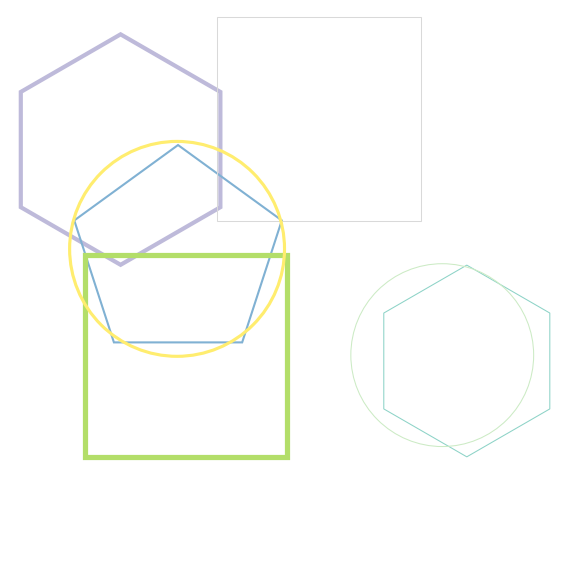[{"shape": "hexagon", "thickness": 0.5, "radius": 0.83, "center": [0.808, 0.374]}, {"shape": "hexagon", "thickness": 2, "radius": 1.0, "center": [0.209, 0.74]}, {"shape": "pentagon", "thickness": 1, "radius": 0.94, "center": [0.308, 0.559]}, {"shape": "square", "thickness": 2.5, "radius": 0.87, "center": [0.322, 0.382]}, {"shape": "square", "thickness": 0.5, "radius": 0.88, "center": [0.553, 0.793]}, {"shape": "circle", "thickness": 0.5, "radius": 0.79, "center": [0.766, 0.384]}, {"shape": "circle", "thickness": 1.5, "radius": 0.93, "center": [0.307, 0.568]}]